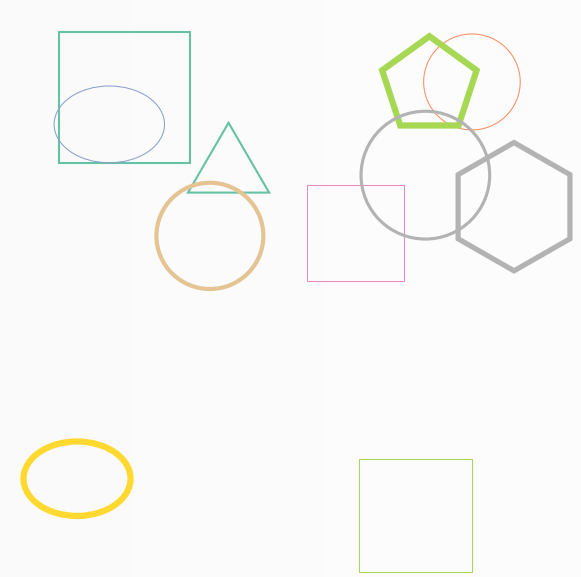[{"shape": "square", "thickness": 1, "radius": 0.57, "center": [0.214, 0.83]}, {"shape": "triangle", "thickness": 1, "radius": 0.4, "center": [0.393, 0.706]}, {"shape": "circle", "thickness": 0.5, "radius": 0.42, "center": [0.812, 0.857]}, {"shape": "oval", "thickness": 0.5, "radius": 0.47, "center": [0.188, 0.784]}, {"shape": "square", "thickness": 0.5, "radius": 0.42, "center": [0.612, 0.596]}, {"shape": "square", "thickness": 0.5, "radius": 0.49, "center": [0.715, 0.107]}, {"shape": "pentagon", "thickness": 3, "radius": 0.43, "center": [0.739, 0.851]}, {"shape": "oval", "thickness": 3, "radius": 0.46, "center": [0.133, 0.17]}, {"shape": "circle", "thickness": 2, "radius": 0.46, "center": [0.361, 0.591]}, {"shape": "hexagon", "thickness": 2.5, "radius": 0.56, "center": [0.884, 0.641]}, {"shape": "circle", "thickness": 1.5, "radius": 0.55, "center": [0.732, 0.696]}]